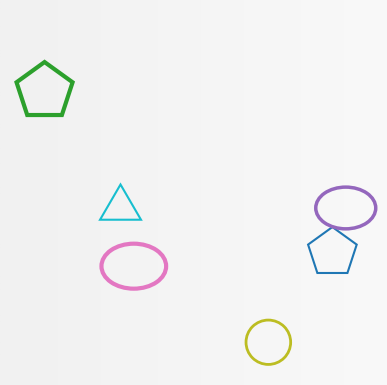[{"shape": "pentagon", "thickness": 1.5, "radius": 0.33, "center": [0.858, 0.344]}, {"shape": "pentagon", "thickness": 3, "radius": 0.38, "center": [0.115, 0.763]}, {"shape": "oval", "thickness": 2.5, "radius": 0.39, "center": [0.892, 0.46]}, {"shape": "oval", "thickness": 3, "radius": 0.42, "center": [0.345, 0.309]}, {"shape": "circle", "thickness": 2, "radius": 0.29, "center": [0.692, 0.111]}, {"shape": "triangle", "thickness": 1.5, "radius": 0.3, "center": [0.311, 0.46]}]